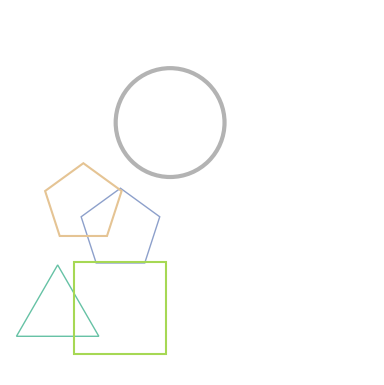[{"shape": "triangle", "thickness": 1, "radius": 0.62, "center": [0.15, 0.188]}, {"shape": "pentagon", "thickness": 1, "radius": 0.54, "center": [0.313, 0.404]}, {"shape": "square", "thickness": 1.5, "radius": 0.6, "center": [0.312, 0.2]}, {"shape": "pentagon", "thickness": 1.5, "radius": 0.52, "center": [0.217, 0.472]}, {"shape": "circle", "thickness": 3, "radius": 0.71, "center": [0.442, 0.682]}]